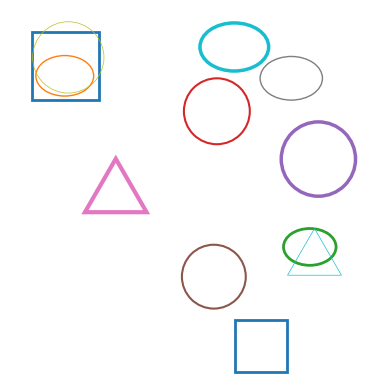[{"shape": "square", "thickness": 2, "radius": 0.44, "center": [0.17, 0.829]}, {"shape": "square", "thickness": 2, "radius": 0.34, "center": [0.679, 0.1]}, {"shape": "oval", "thickness": 1, "radius": 0.38, "center": [0.168, 0.803]}, {"shape": "oval", "thickness": 2, "radius": 0.34, "center": [0.805, 0.359]}, {"shape": "circle", "thickness": 1.5, "radius": 0.43, "center": [0.563, 0.711]}, {"shape": "circle", "thickness": 2.5, "radius": 0.48, "center": [0.827, 0.587]}, {"shape": "circle", "thickness": 1.5, "radius": 0.41, "center": [0.555, 0.281]}, {"shape": "triangle", "thickness": 3, "radius": 0.46, "center": [0.301, 0.495]}, {"shape": "oval", "thickness": 1, "radius": 0.4, "center": [0.757, 0.797]}, {"shape": "circle", "thickness": 0.5, "radius": 0.46, "center": [0.177, 0.851]}, {"shape": "oval", "thickness": 2.5, "radius": 0.45, "center": [0.609, 0.878]}, {"shape": "triangle", "thickness": 0.5, "radius": 0.4, "center": [0.817, 0.326]}]